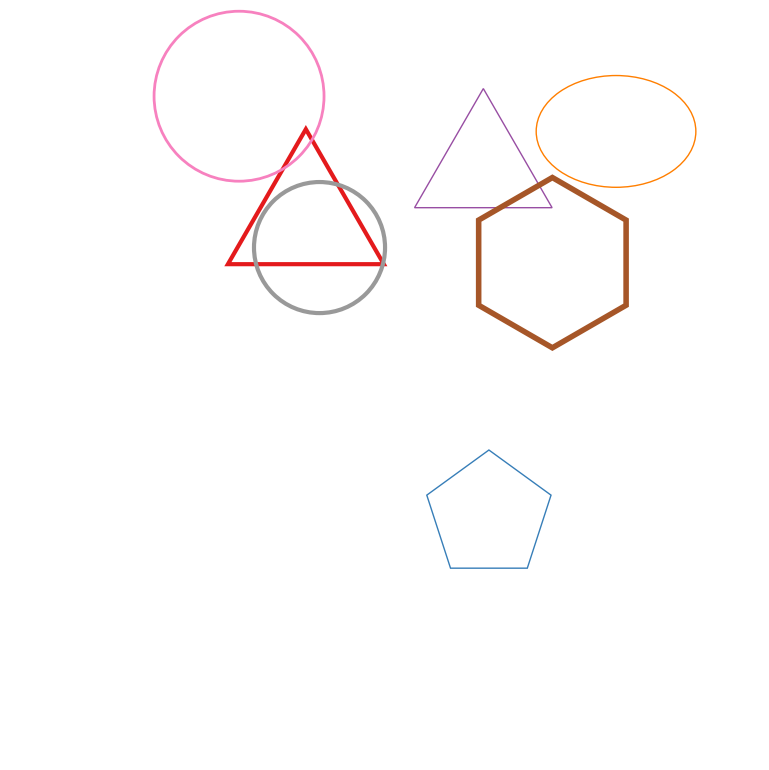[{"shape": "triangle", "thickness": 1.5, "radius": 0.58, "center": [0.397, 0.715]}, {"shape": "pentagon", "thickness": 0.5, "radius": 0.42, "center": [0.635, 0.331]}, {"shape": "triangle", "thickness": 0.5, "radius": 0.52, "center": [0.628, 0.782]}, {"shape": "oval", "thickness": 0.5, "radius": 0.52, "center": [0.8, 0.829]}, {"shape": "hexagon", "thickness": 2, "radius": 0.55, "center": [0.717, 0.659]}, {"shape": "circle", "thickness": 1, "radius": 0.55, "center": [0.31, 0.875]}, {"shape": "circle", "thickness": 1.5, "radius": 0.43, "center": [0.415, 0.678]}]